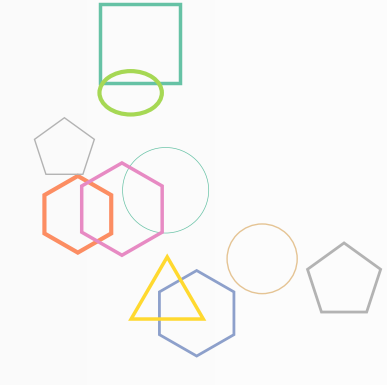[{"shape": "square", "thickness": 2.5, "radius": 0.51, "center": [0.361, 0.887]}, {"shape": "circle", "thickness": 0.5, "radius": 0.56, "center": [0.427, 0.506]}, {"shape": "hexagon", "thickness": 3, "radius": 0.5, "center": [0.201, 0.443]}, {"shape": "hexagon", "thickness": 2, "radius": 0.56, "center": [0.508, 0.186]}, {"shape": "hexagon", "thickness": 2.5, "radius": 0.6, "center": [0.315, 0.457]}, {"shape": "oval", "thickness": 3, "radius": 0.4, "center": [0.337, 0.759]}, {"shape": "triangle", "thickness": 2.5, "radius": 0.54, "center": [0.432, 0.225]}, {"shape": "circle", "thickness": 1, "radius": 0.45, "center": [0.676, 0.328]}, {"shape": "pentagon", "thickness": 1, "radius": 0.41, "center": [0.166, 0.613]}, {"shape": "pentagon", "thickness": 2, "radius": 0.5, "center": [0.888, 0.27]}]